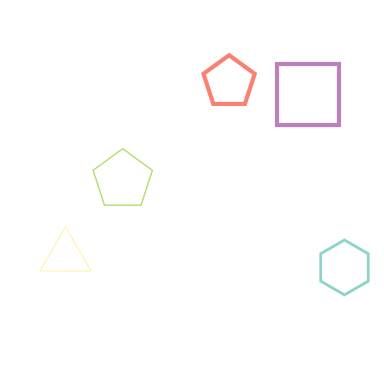[{"shape": "hexagon", "thickness": 2, "radius": 0.36, "center": [0.895, 0.305]}, {"shape": "pentagon", "thickness": 3, "radius": 0.35, "center": [0.595, 0.787]}, {"shape": "pentagon", "thickness": 1, "radius": 0.4, "center": [0.319, 0.533]}, {"shape": "square", "thickness": 3, "radius": 0.4, "center": [0.799, 0.754]}, {"shape": "triangle", "thickness": 0.5, "radius": 0.38, "center": [0.17, 0.334]}]